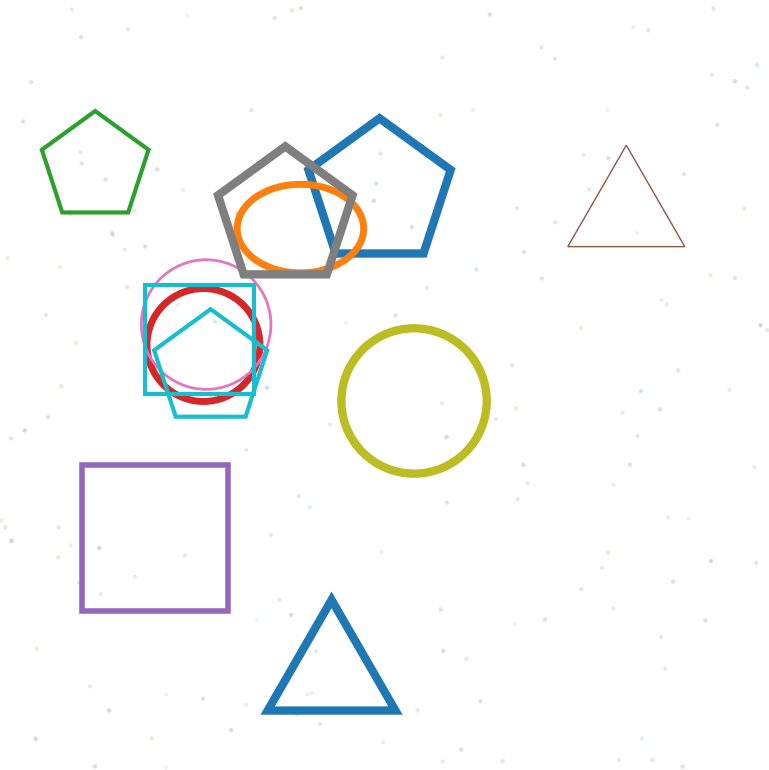[{"shape": "triangle", "thickness": 3, "radius": 0.48, "center": [0.431, 0.125]}, {"shape": "pentagon", "thickness": 3, "radius": 0.49, "center": [0.493, 0.749]}, {"shape": "oval", "thickness": 2.5, "radius": 0.41, "center": [0.39, 0.703]}, {"shape": "pentagon", "thickness": 1.5, "radius": 0.36, "center": [0.124, 0.783]}, {"shape": "circle", "thickness": 2.5, "radius": 0.37, "center": [0.264, 0.552]}, {"shape": "square", "thickness": 2, "radius": 0.48, "center": [0.202, 0.301]}, {"shape": "triangle", "thickness": 0.5, "radius": 0.44, "center": [0.813, 0.724]}, {"shape": "circle", "thickness": 1, "radius": 0.42, "center": [0.268, 0.579]}, {"shape": "pentagon", "thickness": 3, "radius": 0.46, "center": [0.37, 0.718]}, {"shape": "circle", "thickness": 3, "radius": 0.47, "center": [0.538, 0.479]}, {"shape": "square", "thickness": 1.5, "radius": 0.36, "center": [0.259, 0.559]}, {"shape": "pentagon", "thickness": 1.5, "radius": 0.39, "center": [0.274, 0.521]}]